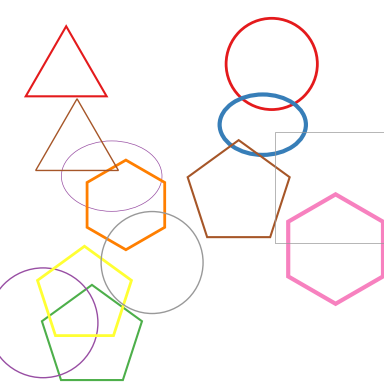[{"shape": "triangle", "thickness": 1.5, "radius": 0.61, "center": [0.172, 0.81]}, {"shape": "circle", "thickness": 2, "radius": 0.59, "center": [0.706, 0.834]}, {"shape": "oval", "thickness": 3, "radius": 0.56, "center": [0.683, 0.676]}, {"shape": "pentagon", "thickness": 1.5, "radius": 0.68, "center": [0.239, 0.123]}, {"shape": "oval", "thickness": 0.5, "radius": 0.65, "center": [0.29, 0.543]}, {"shape": "circle", "thickness": 1, "radius": 0.71, "center": [0.112, 0.162]}, {"shape": "hexagon", "thickness": 2, "radius": 0.58, "center": [0.327, 0.468]}, {"shape": "pentagon", "thickness": 2, "radius": 0.64, "center": [0.219, 0.232]}, {"shape": "pentagon", "thickness": 1.5, "radius": 0.7, "center": [0.62, 0.497]}, {"shape": "triangle", "thickness": 1, "radius": 0.62, "center": [0.2, 0.619]}, {"shape": "hexagon", "thickness": 3, "radius": 0.71, "center": [0.872, 0.353]}, {"shape": "square", "thickness": 0.5, "radius": 0.72, "center": [0.859, 0.513]}, {"shape": "circle", "thickness": 1, "radius": 0.66, "center": [0.395, 0.318]}]